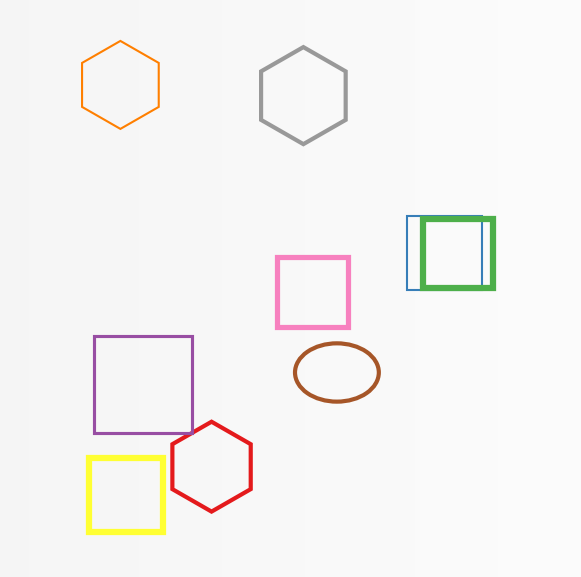[{"shape": "hexagon", "thickness": 2, "radius": 0.39, "center": [0.364, 0.191]}, {"shape": "square", "thickness": 1, "radius": 0.32, "center": [0.765, 0.561]}, {"shape": "square", "thickness": 3, "radius": 0.3, "center": [0.787, 0.56]}, {"shape": "square", "thickness": 1.5, "radius": 0.42, "center": [0.245, 0.334]}, {"shape": "hexagon", "thickness": 1, "radius": 0.38, "center": [0.207, 0.852]}, {"shape": "square", "thickness": 3, "radius": 0.32, "center": [0.217, 0.142]}, {"shape": "oval", "thickness": 2, "radius": 0.36, "center": [0.58, 0.354]}, {"shape": "square", "thickness": 2.5, "radius": 0.3, "center": [0.537, 0.494]}, {"shape": "hexagon", "thickness": 2, "radius": 0.42, "center": [0.522, 0.834]}]